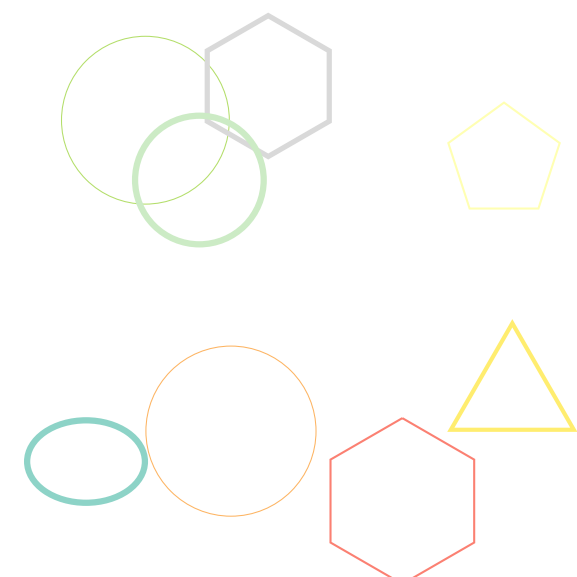[{"shape": "oval", "thickness": 3, "radius": 0.51, "center": [0.149, 0.2]}, {"shape": "pentagon", "thickness": 1, "radius": 0.51, "center": [0.873, 0.72]}, {"shape": "hexagon", "thickness": 1, "radius": 0.72, "center": [0.697, 0.131]}, {"shape": "circle", "thickness": 0.5, "radius": 0.74, "center": [0.4, 0.253]}, {"shape": "circle", "thickness": 0.5, "radius": 0.73, "center": [0.252, 0.791]}, {"shape": "hexagon", "thickness": 2.5, "radius": 0.61, "center": [0.464, 0.85]}, {"shape": "circle", "thickness": 3, "radius": 0.56, "center": [0.345, 0.687]}, {"shape": "triangle", "thickness": 2, "radius": 0.61, "center": [0.887, 0.316]}]